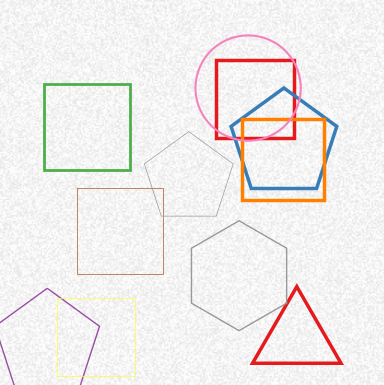[{"shape": "square", "thickness": 2.5, "radius": 0.51, "center": [0.661, 0.742]}, {"shape": "triangle", "thickness": 2.5, "radius": 0.66, "center": [0.771, 0.123]}, {"shape": "pentagon", "thickness": 2.5, "radius": 0.72, "center": [0.737, 0.627]}, {"shape": "square", "thickness": 2, "radius": 0.56, "center": [0.226, 0.67]}, {"shape": "pentagon", "thickness": 1, "radius": 0.71, "center": [0.123, 0.108]}, {"shape": "square", "thickness": 2.5, "radius": 0.53, "center": [0.735, 0.585]}, {"shape": "square", "thickness": 0.5, "radius": 0.51, "center": [0.25, 0.124]}, {"shape": "square", "thickness": 0.5, "radius": 0.56, "center": [0.312, 0.4]}, {"shape": "circle", "thickness": 1.5, "radius": 0.68, "center": [0.644, 0.771]}, {"shape": "pentagon", "thickness": 0.5, "radius": 0.61, "center": [0.49, 0.537]}, {"shape": "hexagon", "thickness": 1, "radius": 0.71, "center": [0.621, 0.284]}]